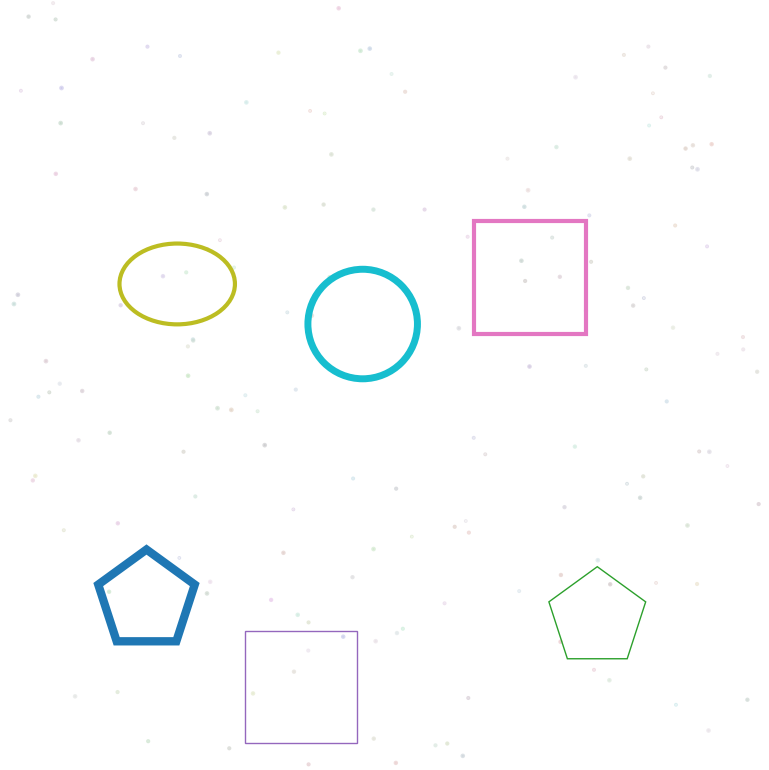[{"shape": "pentagon", "thickness": 3, "radius": 0.33, "center": [0.19, 0.22]}, {"shape": "pentagon", "thickness": 0.5, "radius": 0.33, "center": [0.776, 0.198]}, {"shape": "square", "thickness": 0.5, "radius": 0.36, "center": [0.391, 0.108]}, {"shape": "square", "thickness": 1.5, "radius": 0.37, "center": [0.688, 0.64]}, {"shape": "oval", "thickness": 1.5, "radius": 0.37, "center": [0.23, 0.631]}, {"shape": "circle", "thickness": 2.5, "radius": 0.36, "center": [0.471, 0.579]}]